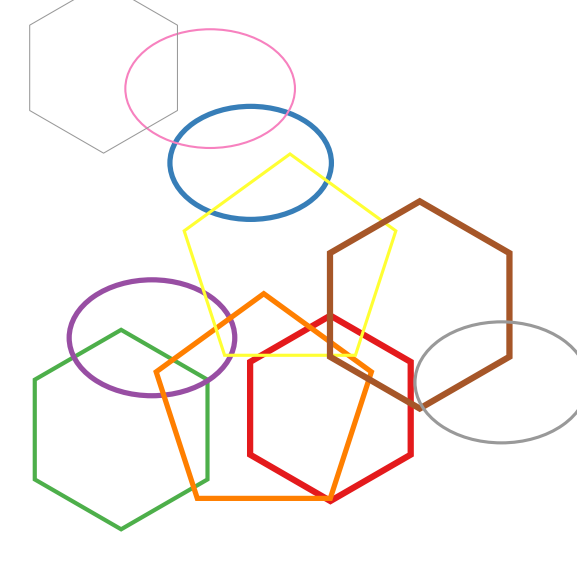[{"shape": "hexagon", "thickness": 3, "radius": 0.8, "center": [0.572, 0.292]}, {"shape": "oval", "thickness": 2.5, "radius": 0.7, "center": [0.434, 0.717]}, {"shape": "hexagon", "thickness": 2, "radius": 0.86, "center": [0.21, 0.255]}, {"shape": "oval", "thickness": 2.5, "radius": 0.72, "center": [0.263, 0.414]}, {"shape": "pentagon", "thickness": 2.5, "radius": 0.98, "center": [0.457, 0.295]}, {"shape": "pentagon", "thickness": 1.5, "radius": 0.96, "center": [0.502, 0.54]}, {"shape": "hexagon", "thickness": 3, "radius": 0.9, "center": [0.727, 0.471]}, {"shape": "oval", "thickness": 1, "radius": 0.73, "center": [0.364, 0.846]}, {"shape": "hexagon", "thickness": 0.5, "radius": 0.74, "center": [0.179, 0.882]}, {"shape": "oval", "thickness": 1.5, "radius": 0.75, "center": [0.868, 0.337]}]